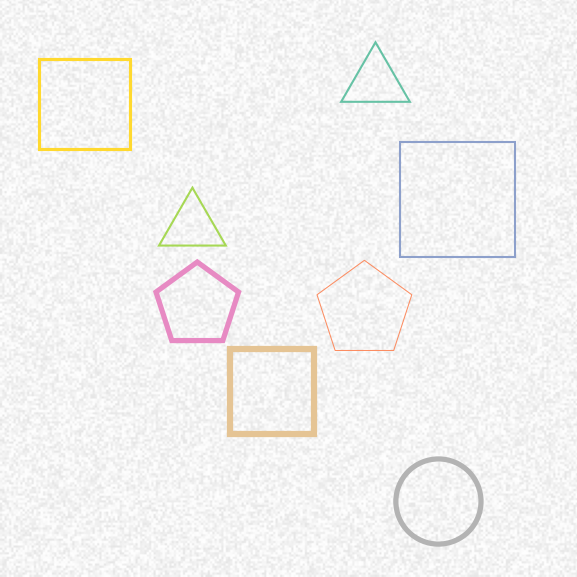[{"shape": "triangle", "thickness": 1, "radius": 0.34, "center": [0.65, 0.857]}, {"shape": "pentagon", "thickness": 0.5, "radius": 0.43, "center": [0.631, 0.462]}, {"shape": "square", "thickness": 1, "radius": 0.5, "center": [0.793, 0.654]}, {"shape": "pentagon", "thickness": 2.5, "radius": 0.38, "center": [0.342, 0.47]}, {"shape": "triangle", "thickness": 1, "radius": 0.33, "center": [0.333, 0.607]}, {"shape": "square", "thickness": 1.5, "radius": 0.39, "center": [0.147, 0.819]}, {"shape": "square", "thickness": 3, "radius": 0.37, "center": [0.471, 0.321]}, {"shape": "circle", "thickness": 2.5, "radius": 0.37, "center": [0.759, 0.131]}]